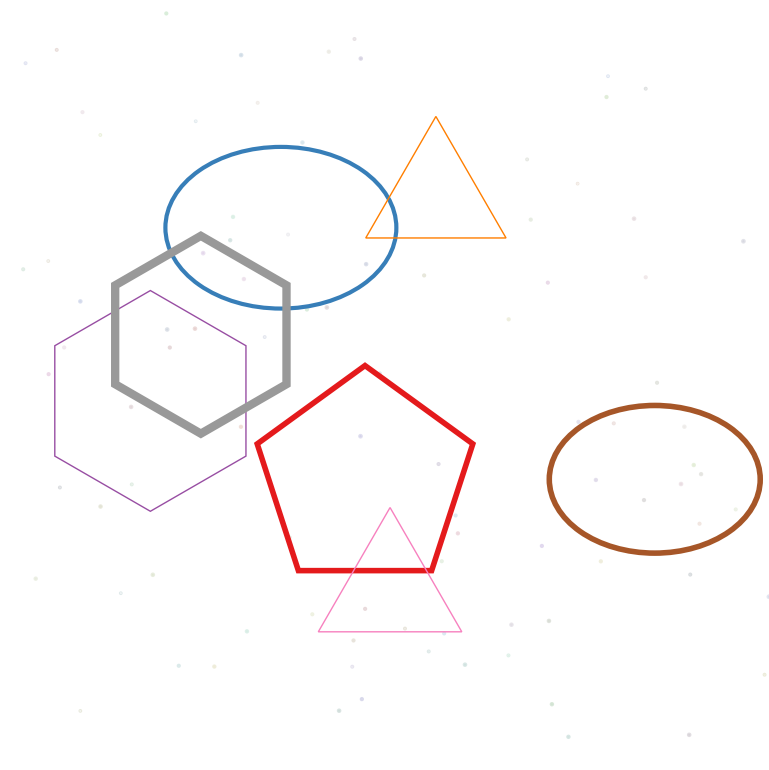[{"shape": "pentagon", "thickness": 2, "radius": 0.74, "center": [0.474, 0.378]}, {"shape": "oval", "thickness": 1.5, "radius": 0.75, "center": [0.365, 0.704]}, {"shape": "hexagon", "thickness": 0.5, "radius": 0.72, "center": [0.195, 0.479]}, {"shape": "triangle", "thickness": 0.5, "radius": 0.53, "center": [0.566, 0.744]}, {"shape": "oval", "thickness": 2, "radius": 0.68, "center": [0.85, 0.378]}, {"shape": "triangle", "thickness": 0.5, "radius": 0.54, "center": [0.507, 0.233]}, {"shape": "hexagon", "thickness": 3, "radius": 0.64, "center": [0.261, 0.565]}]